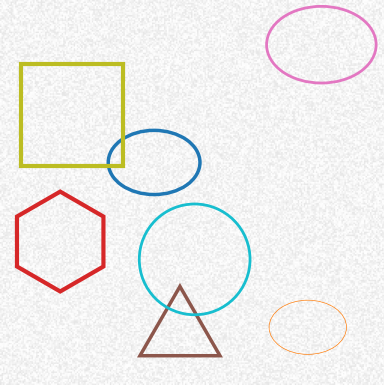[{"shape": "oval", "thickness": 2.5, "radius": 0.6, "center": [0.4, 0.578]}, {"shape": "oval", "thickness": 0.5, "radius": 0.5, "center": [0.799, 0.15]}, {"shape": "hexagon", "thickness": 3, "radius": 0.65, "center": [0.156, 0.373]}, {"shape": "triangle", "thickness": 2.5, "radius": 0.6, "center": [0.467, 0.136]}, {"shape": "oval", "thickness": 2, "radius": 0.71, "center": [0.835, 0.884]}, {"shape": "square", "thickness": 3, "radius": 0.66, "center": [0.188, 0.702]}, {"shape": "circle", "thickness": 2, "radius": 0.72, "center": [0.506, 0.326]}]